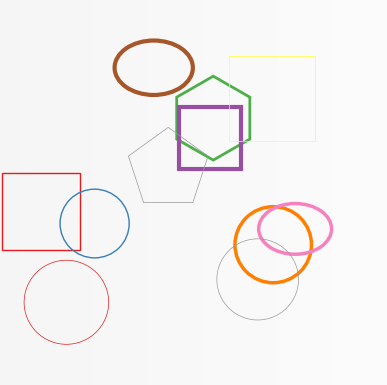[{"shape": "square", "thickness": 1, "radius": 0.5, "center": [0.105, 0.45]}, {"shape": "circle", "thickness": 0.5, "radius": 0.55, "center": [0.171, 0.215]}, {"shape": "circle", "thickness": 1, "radius": 0.45, "center": [0.244, 0.419]}, {"shape": "hexagon", "thickness": 2, "radius": 0.54, "center": [0.55, 0.693]}, {"shape": "square", "thickness": 3, "radius": 0.4, "center": [0.542, 0.641]}, {"shape": "circle", "thickness": 2.5, "radius": 0.49, "center": [0.705, 0.364]}, {"shape": "square", "thickness": 0.5, "radius": 0.56, "center": [0.702, 0.745]}, {"shape": "oval", "thickness": 3, "radius": 0.51, "center": [0.397, 0.824]}, {"shape": "oval", "thickness": 2.5, "radius": 0.47, "center": [0.762, 0.406]}, {"shape": "pentagon", "thickness": 0.5, "radius": 0.54, "center": [0.434, 0.561]}, {"shape": "circle", "thickness": 0.5, "radius": 0.53, "center": [0.665, 0.274]}]